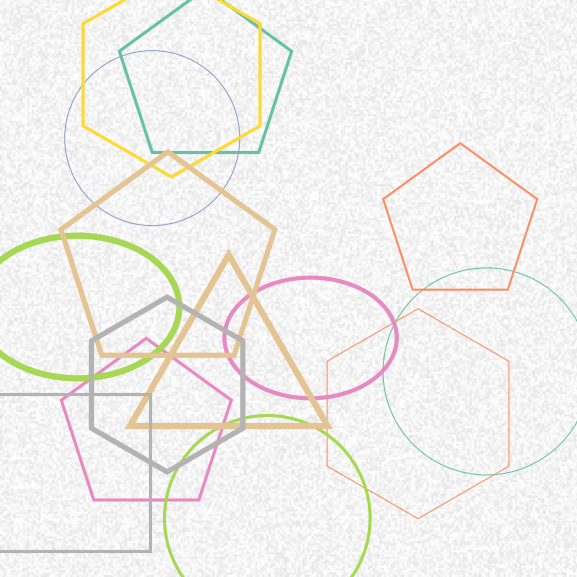[{"shape": "pentagon", "thickness": 1.5, "radius": 0.78, "center": [0.356, 0.862]}, {"shape": "circle", "thickness": 0.5, "radius": 0.9, "center": [0.843, 0.356]}, {"shape": "pentagon", "thickness": 1, "radius": 0.7, "center": [0.797, 0.611]}, {"shape": "hexagon", "thickness": 0.5, "radius": 0.91, "center": [0.724, 0.283]}, {"shape": "circle", "thickness": 0.5, "radius": 0.76, "center": [0.264, 0.76]}, {"shape": "oval", "thickness": 2, "radius": 0.75, "center": [0.538, 0.414]}, {"shape": "pentagon", "thickness": 1.5, "radius": 0.77, "center": [0.253, 0.258]}, {"shape": "circle", "thickness": 1.5, "radius": 0.89, "center": [0.463, 0.102]}, {"shape": "oval", "thickness": 3, "radius": 0.88, "center": [0.134, 0.467]}, {"shape": "hexagon", "thickness": 1.5, "radius": 0.88, "center": [0.297, 0.87]}, {"shape": "triangle", "thickness": 3, "radius": 0.99, "center": [0.396, 0.36]}, {"shape": "pentagon", "thickness": 2.5, "radius": 0.97, "center": [0.291, 0.541]}, {"shape": "square", "thickness": 1.5, "radius": 0.68, "center": [0.124, 0.182]}, {"shape": "hexagon", "thickness": 2.5, "radius": 0.76, "center": [0.289, 0.333]}]